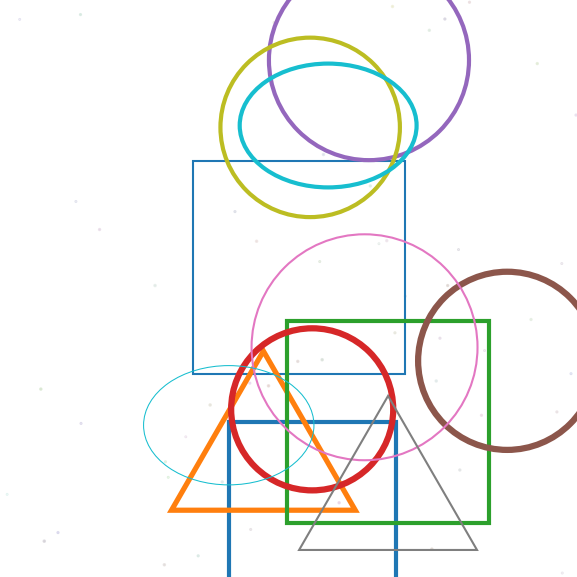[{"shape": "square", "thickness": 2, "radius": 0.72, "center": [0.541, 0.123]}, {"shape": "square", "thickness": 1, "radius": 0.92, "center": [0.517, 0.536]}, {"shape": "triangle", "thickness": 2.5, "radius": 0.92, "center": [0.456, 0.207]}, {"shape": "square", "thickness": 2, "radius": 0.88, "center": [0.672, 0.268]}, {"shape": "circle", "thickness": 3, "radius": 0.7, "center": [0.541, 0.29]}, {"shape": "circle", "thickness": 2, "radius": 0.87, "center": [0.639, 0.895]}, {"shape": "circle", "thickness": 3, "radius": 0.77, "center": [0.878, 0.374]}, {"shape": "circle", "thickness": 1, "radius": 0.98, "center": [0.631, 0.398]}, {"shape": "triangle", "thickness": 1, "radius": 0.89, "center": [0.672, 0.136]}, {"shape": "circle", "thickness": 2, "radius": 0.78, "center": [0.537, 0.779]}, {"shape": "oval", "thickness": 0.5, "radius": 0.74, "center": [0.396, 0.263]}, {"shape": "oval", "thickness": 2, "radius": 0.77, "center": [0.568, 0.782]}]